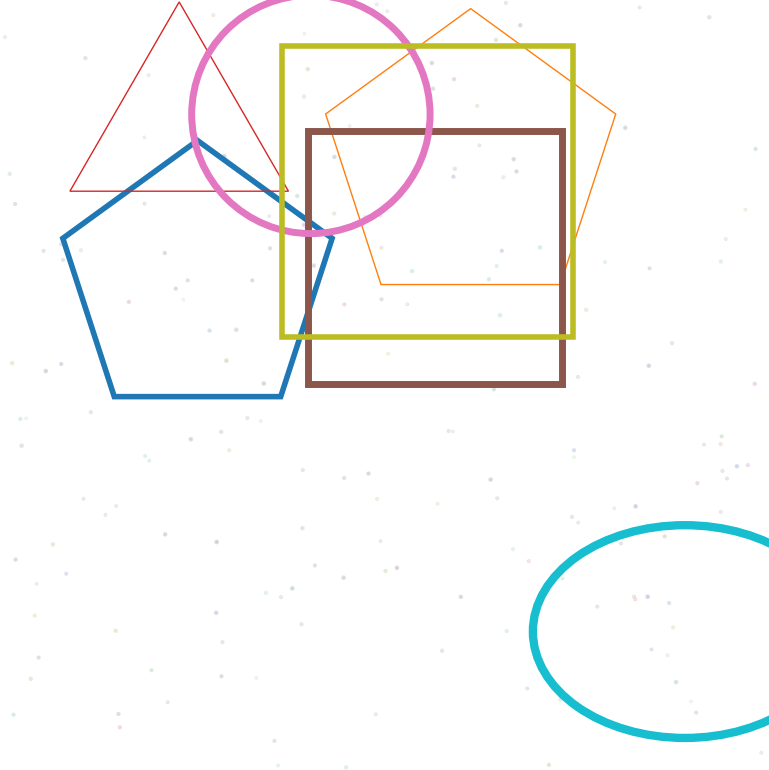[{"shape": "pentagon", "thickness": 2, "radius": 0.92, "center": [0.256, 0.634]}, {"shape": "pentagon", "thickness": 0.5, "radius": 0.99, "center": [0.611, 0.791]}, {"shape": "triangle", "thickness": 0.5, "radius": 0.82, "center": [0.233, 0.834]}, {"shape": "square", "thickness": 2.5, "radius": 0.82, "center": [0.565, 0.666]}, {"shape": "circle", "thickness": 2.5, "radius": 0.77, "center": [0.404, 0.851]}, {"shape": "square", "thickness": 2, "radius": 0.94, "center": [0.555, 0.751]}, {"shape": "oval", "thickness": 3, "radius": 0.99, "center": [0.889, 0.18]}]